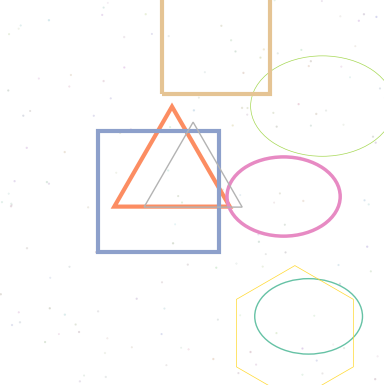[{"shape": "oval", "thickness": 1, "radius": 0.7, "center": [0.802, 0.178]}, {"shape": "triangle", "thickness": 3, "radius": 0.87, "center": [0.447, 0.55]}, {"shape": "square", "thickness": 3, "radius": 0.78, "center": [0.412, 0.503]}, {"shape": "oval", "thickness": 2.5, "radius": 0.73, "center": [0.737, 0.49]}, {"shape": "oval", "thickness": 0.5, "radius": 0.93, "center": [0.837, 0.724]}, {"shape": "hexagon", "thickness": 0.5, "radius": 0.88, "center": [0.766, 0.135]}, {"shape": "square", "thickness": 3, "radius": 0.7, "center": [0.562, 0.897]}, {"shape": "triangle", "thickness": 1, "radius": 0.74, "center": [0.502, 0.536]}]